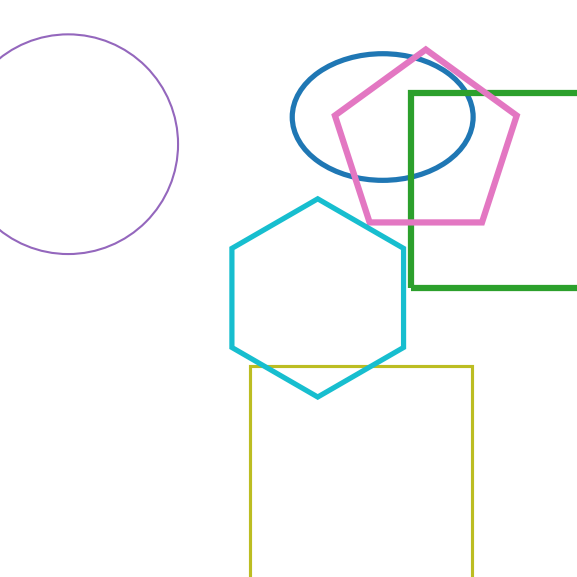[{"shape": "oval", "thickness": 2.5, "radius": 0.78, "center": [0.663, 0.796]}, {"shape": "square", "thickness": 3, "radius": 0.84, "center": [0.88, 0.67]}, {"shape": "circle", "thickness": 1, "radius": 0.95, "center": [0.118, 0.749]}, {"shape": "pentagon", "thickness": 3, "radius": 0.83, "center": [0.737, 0.748]}, {"shape": "square", "thickness": 1.5, "radius": 0.96, "center": [0.625, 0.173]}, {"shape": "hexagon", "thickness": 2.5, "radius": 0.86, "center": [0.55, 0.483]}]